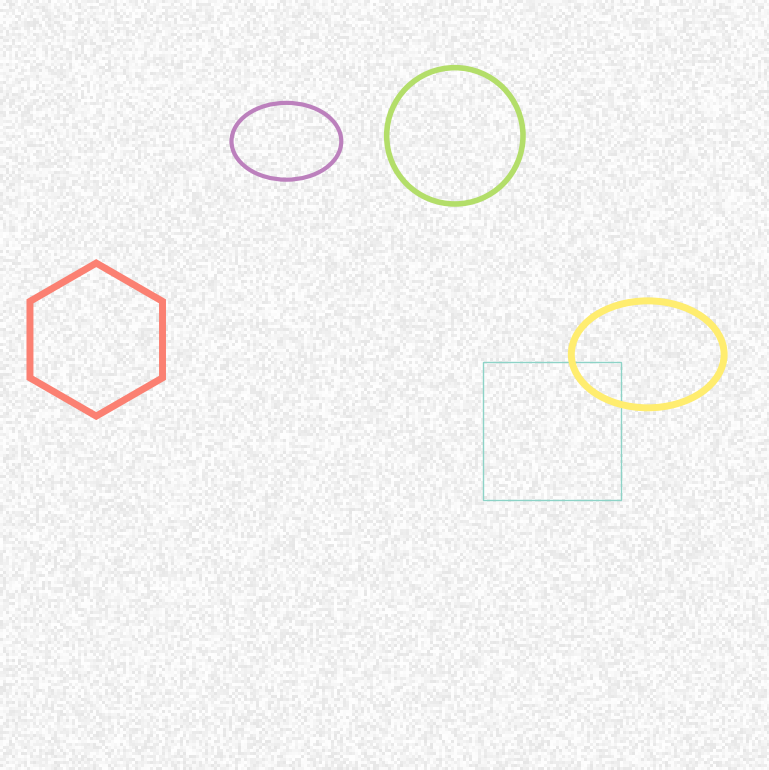[{"shape": "square", "thickness": 0.5, "radius": 0.45, "center": [0.717, 0.44]}, {"shape": "hexagon", "thickness": 2.5, "radius": 0.5, "center": [0.125, 0.559]}, {"shape": "circle", "thickness": 2, "radius": 0.44, "center": [0.591, 0.824]}, {"shape": "oval", "thickness": 1.5, "radius": 0.36, "center": [0.372, 0.817]}, {"shape": "oval", "thickness": 2.5, "radius": 0.5, "center": [0.841, 0.54]}]